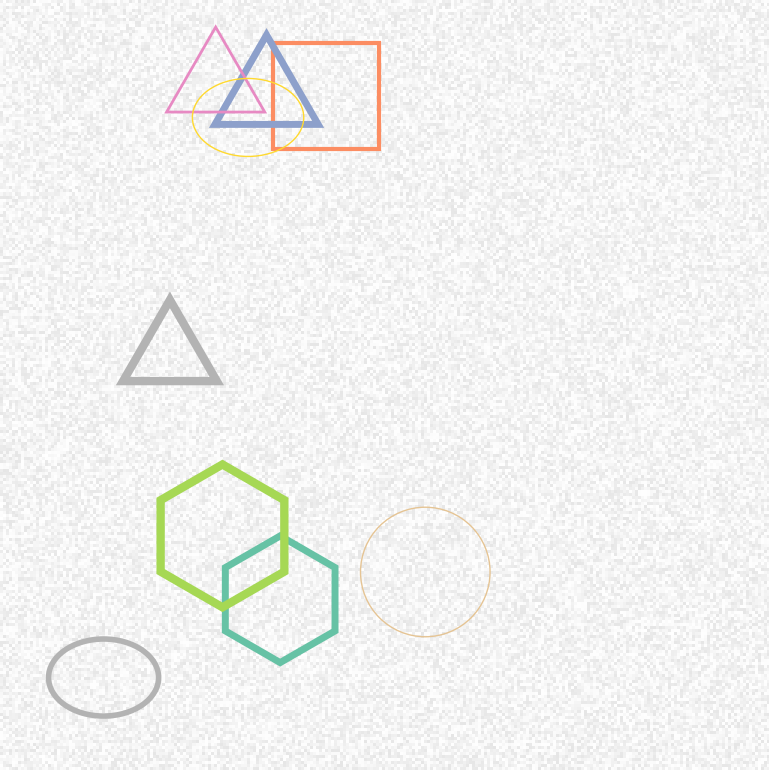[{"shape": "hexagon", "thickness": 2.5, "radius": 0.41, "center": [0.364, 0.222]}, {"shape": "square", "thickness": 1.5, "radius": 0.35, "center": [0.423, 0.875]}, {"shape": "triangle", "thickness": 2.5, "radius": 0.39, "center": [0.346, 0.877]}, {"shape": "triangle", "thickness": 1, "radius": 0.37, "center": [0.28, 0.891]}, {"shape": "hexagon", "thickness": 3, "radius": 0.46, "center": [0.289, 0.304]}, {"shape": "oval", "thickness": 0.5, "radius": 0.36, "center": [0.322, 0.847]}, {"shape": "circle", "thickness": 0.5, "radius": 0.42, "center": [0.552, 0.257]}, {"shape": "oval", "thickness": 2, "radius": 0.36, "center": [0.135, 0.12]}, {"shape": "triangle", "thickness": 3, "radius": 0.35, "center": [0.221, 0.54]}]